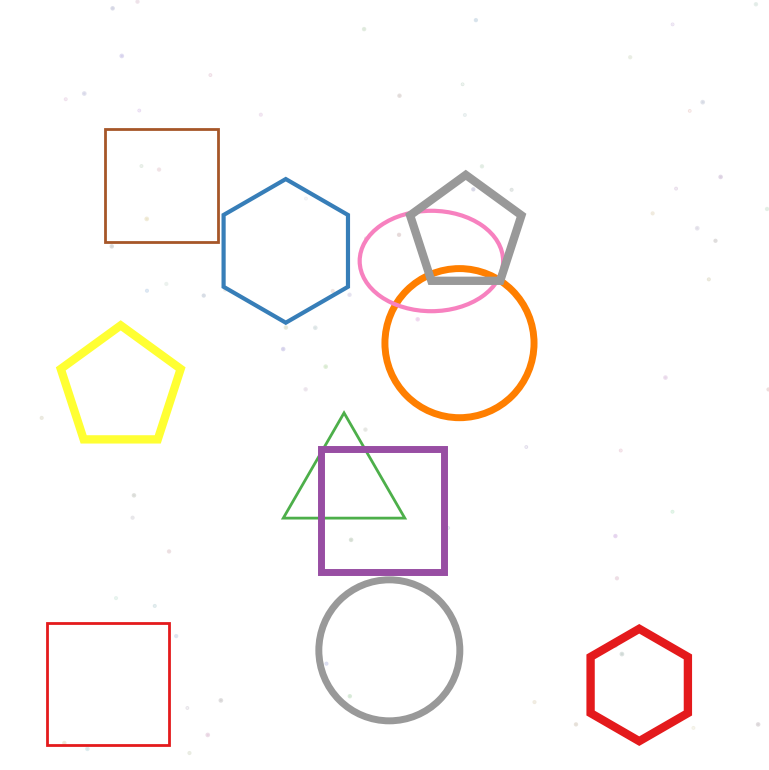[{"shape": "square", "thickness": 1, "radius": 0.4, "center": [0.14, 0.111]}, {"shape": "hexagon", "thickness": 3, "radius": 0.36, "center": [0.83, 0.11]}, {"shape": "hexagon", "thickness": 1.5, "radius": 0.47, "center": [0.371, 0.674]}, {"shape": "triangle", "thickness": 1, "radius": 0.46, "center": [0.447, 0.373]}, {"shape": "square", "thickness": 2.5, "radius": 0.4, "center": [0.497, 0.338]}, {"shape": "circle", "thickness": 2.5, "radius": 0.48, "center": [0.597, 0.554]}, {"shape": "pentagon", "thickness": 3, "radius": 0.41, "center": [0.157, 0.496]}, {"shape": "square", "thickness": 1, "radius": 0.37, "center": [0.21, 0.759]}, {"shape": "oval", "thickness": 1.5, "radius": 0.47, "center": [0.56, 0.661]}, {"shape": "circle", "thickness": 2.5, "radius": 0.46, "center": [0.506, 0.155]}, {"shape": "pentagon", "thickness": 3, "radius": 0.38, "center": [0.605, 0.697]}]